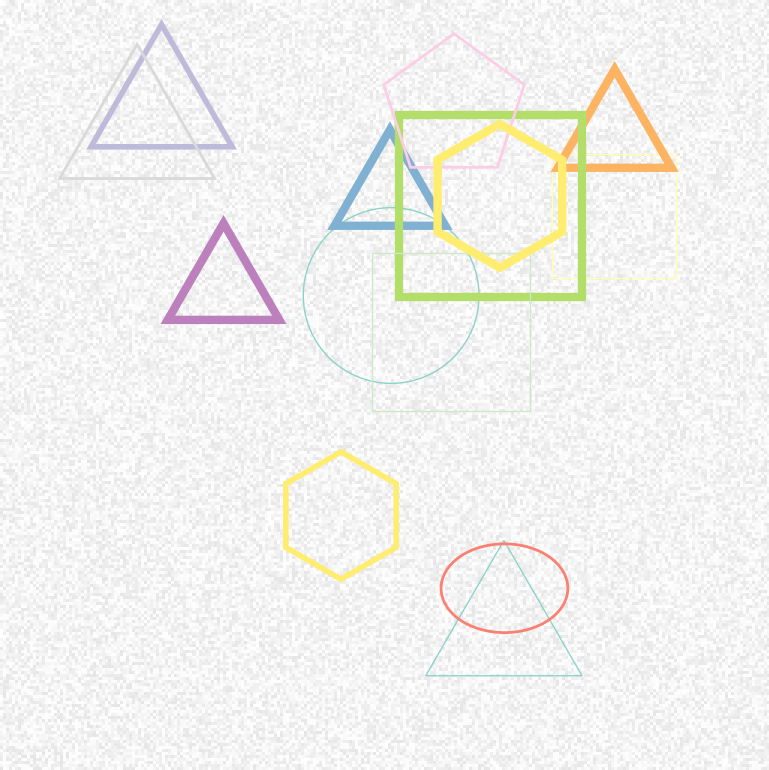[{"shape": "circle", "thickness": 0.5, "radius": 0.57, "center": [0.508, 0.616]}, {"shape": "triangle", "thickness": 0.5, "radius": 0.59, "center": [0.654, 0.181]}, {"shape": "square", "thickness": 0.5, "radius": 0.4, "center": [0.797, 0.719]}, {"shape": "triangle", "thickness": 2, "radius": 0.53, "center": [0.21, 0.862]}, {"shape": "oval", "thickness": 1, "radius": 0.41, "center": [0.655, 0.236]}, {"shape": "triangle", "thickness": 3, "radius": 0.42, "center": [0.506, 0.748]}, {"shape": "triangle", "thickness": 3, "radius": 0.43, "center": [0.798, 0.825]}, {"shape": "square", "thickness": 3, "radius": 0.59, "center": [0.637, 0.732]}, {"shape": "pentagon", "thickness": 1, "radius": 0.48, "center": [0.59, 0.86]}, {"shape": "triangle", "thickness": 1, "radius": 0.58, "center": [0.178, 0.826]}, {"shape": "triangle", "thickness": 3, "radius": 0.42, "center": [0.29, 0.626]}, {"shape": "square", "thickness": 0.5, "radius": 0.51, "center": [0.586, 0.569]}, {"shape": "hexagon", "thickness": 2, "radius": 0.41, "center": [0.443, 0.33]}, {"shape": "hexagon", "thickness": 3, "radius": 0.47, "center": [0.649, 0.746]}]